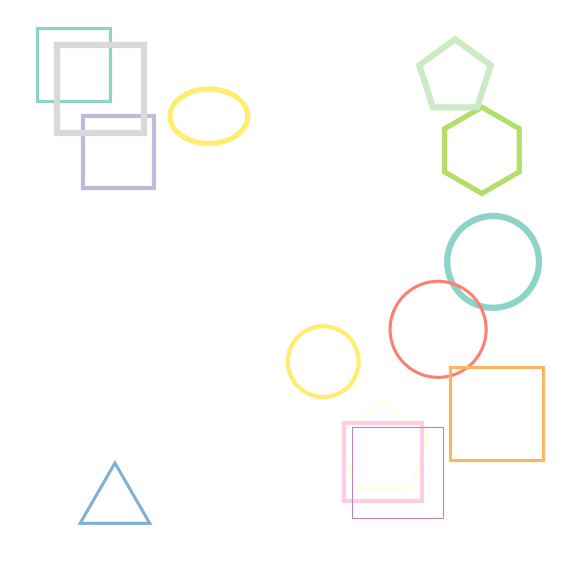[{"shape": "circle", "thickness": 3, "radius": 0.4, "center": [0.854, 0.546]}, {"shape": "square", "thickness": 1.5, "radius": 0.31, "center": [0.128, 0.887]}, {"shape": "pentagon", "thickness": 0.5, "radius": 0.41, "center": [0.664, 0.22]}, {"shape": "square", "thickness": 2, "radius": 0.31, "center": [0.205, 0.735]}, {"shape": "circle", "thickness": 1.5, "radius": 0.42, "center": [0.759, 0.429]}, {"shape": "triangle", "thickness": 1.5, "radius": 0.35, "center": [0.199, 0.128]}, {"shape": "square", "thickness": 1.5, "radius": 0.4, "center": [0.86, 0.283]}, {"shape": "hexagon", "thickness": 2.5, "radius": 0.37, "center": [0.834, 0.739]}, {"shape": "square", "thickness": 2, "radius": 0.34, "center": [0.663, 0.199]}, {"shape": "square", "thickness": 3, "radius": 0.38, "center": [0.175, 0.845]}, {"shape": "square", "thickness": 0.5, "radius": 0.39, "center": [0.688, 0.181]}, {"shape": "pentagon", "thickness": 3, "radius": 0.33, "center": [0.788, 0.866]}, {"shape": "circle", "thickness": 2, "radius": 0.31, "center": [0.56, 0.373]}, {"shape": "oval", "thickness": 2.5, "radius": 0.34, "center": [0.362, 0.798]}]